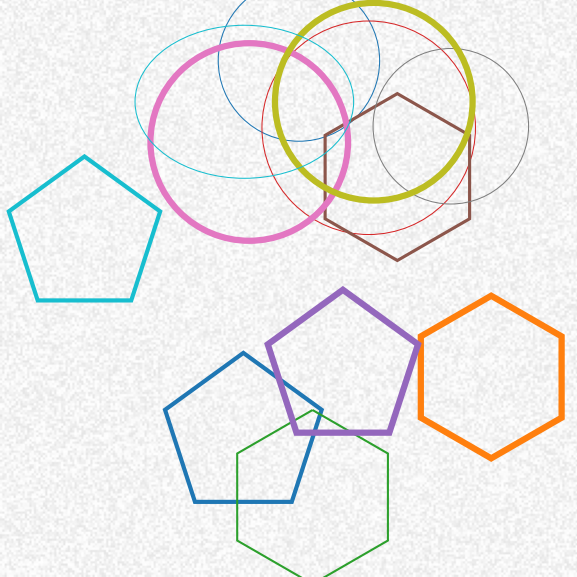[{"shape": "circle", "thickness": 0.5, "radius": 0.7, "center": [0.518, 0.894]}, {"shape": "pentagon", "thickness": 2, "radius": 0.71, "center": [0.421, 0.245]}, {"shape": "hexagon", "thickness": 3, "radius": 0.7, "center": [0.851, 0.346]}, {"shape": "hexagon", "thickness": 1, "radius": 0.75, "center": [0.541, 0.138]}, {"shape": "circle", "thickness": 0.5, "radius": 0.92, "center": [0.638, 0.778]}, {"shape": "pentagon", "thickness": 3, "radius": 0.68, "center": [0.594, 0.361]}, {"shape": "hexagon", "thickness": 1.5, "radius": 0.72, "center": [0.688, 0.693]}, {"shape": "circle", "thickness": 3, "radius": 0.86, "center": [0.432, 0.753]}, {"shape": "circle", "thickness": 0.5, "radius": 0.67, "center": [0.781, 0.781]}, {"shape": "circle", "thickness": 3, "radius": 0.86, "center": [0.647, 0.823]}, {"shape": "pentagon", "thickness": 2, "radius": 0.69, "center": [0.146, 0.59]}, {"shape": "oval", "thickness": 0.5, "radius": 0.95, "center": [0.423, 0.823]}]